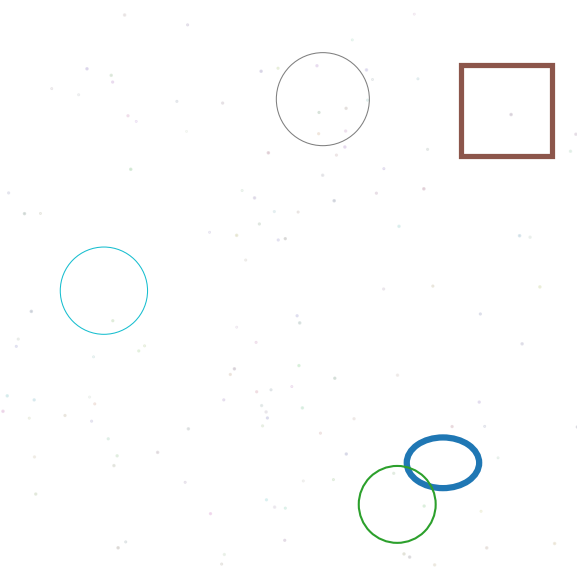[{"shape": "oval", "thickness": 3, "radius": 0.31, "center": [0.767, 0.198]}, {"shape": "circle", "thickness": 1, "radius": 0.33, "center": [0.688, 0.126]}, {"shape": "square", "thickness": 2.5, "radius": 0.39, "center": [0.877, 0.808]}, {"shape": "circle", "thickness": 0.5, "radius": 0.4, "center": [0.559, 0.827]}, {"shape": "circle", "thickness": 0.5, "radius": 0.38, "center": [0.18, 0.496]}]